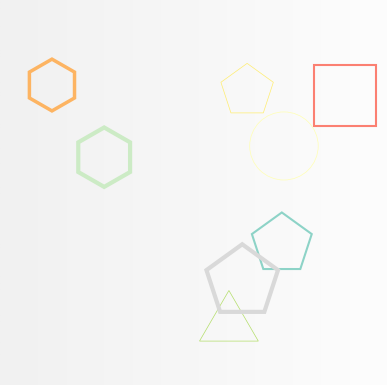[{"shape": "pentagon", "thickness": 1.5, "radius": 0.41, "center": [0.727, 0.367]}, {"shape": "circle", "thickness": 0.5, "radius": 0.44, "center": [0.733, 0.621]}, {"shape": "square", "thickness": 1.5, "radius": 0.4, "center": [0.89, 0.753]}, {"shape": "hexagon", "thickness": 2.5, "radius": 0.34, "center": [0.134, 0.779]}, {"shape": "triangle", "thickness": 0.5, "radius": 0.44, "center": [0.591, 0.158]}, {"shape": "pentagon", "thickness": 3, "radius": 0.49, "center": [0.625, 0.268]}, {"shape": "hexagon", "thickness": 3, "radius": 0.39, "center": [0.269, 0.592]}, {"shape": "pentagon", "thickness": 0.5, "radius": 0.36, "center": [0.638, 0.764]}]